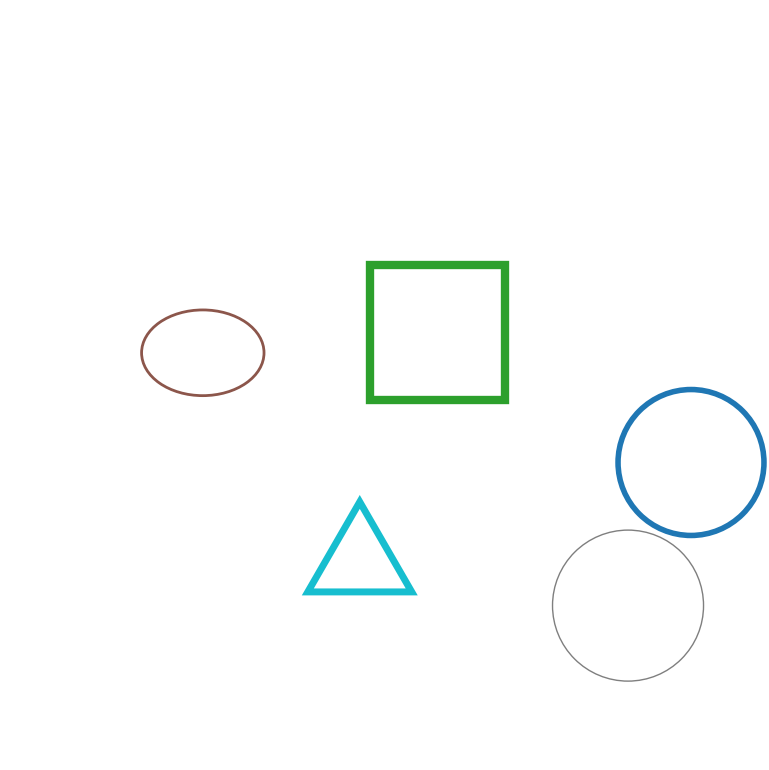[{"shape": "circle", "thickness": 2, "radius": 0.47, "center": [0.897, 0.399]}, {"shape": "square", "thickness": 3, "radius": 0.44, "center": [0.568, 0.568]}, {"shape": "oval", "thickness": 1, "radius": 0.4, "center": [0.263, 0.542]}, {"shape": "circle", "thickness": 0.5, "radius": 0.49, "center": [0.816, 0.213]}, {"shape": "triangle", "thickness": 2.5, "radius": 0.39, "center": [0.467, 0.27]}]